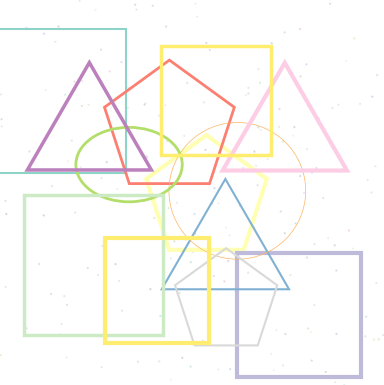[{"shape": "square", "thickness": 1.5, "radius": 0.94, "center": [0.14, 0.738]}, {"shape": "pentagon", "thickness": 3, "radius": 0.82, "center": [0.536, 0.484]}, {"shape": "square", "thickness": 3, "radius": 0.81, "center": [0.777, 0.182]}, {"shape": "pentagon", "thickness": 2, "radius": 0.89, "center": [0.44, 0.667]}, {"shape": "triangle", "thickness": 1.5, "radius": 0.95, "center": [0.585, 0.344]}, {"shape": "circle", "thickness": 0.5, "radius": 0.89, "center": [0.616, 0.504]}, {"shape": "oval", "thickness": 2, "radius": 0.69, "center": [0.335, 0.572]}, {"shape": "triangle", "thickness": 3, "radius": 0.93, "center": [0.74, 0.65]}, {"shape": "pentagon", "thickness": 1.5, "radius": 0.7, "center": [0.587, 0.216]}, {"shape": "triangle", "thickness": 2.5, "radius": 0.93, "center": [0.232, 0.652]}, {"shape": "square", "thickness": 2.5, "radius": 0.9, "center": [0.244, 0.312]}, {"shape": "square", "thickness": 2.5, "radius": 0.71, "center": [0.561, 0.739]}, {"shape": "square", "thickness": 3, "radius": 0.68, "center": [0.408, 0.245]}]